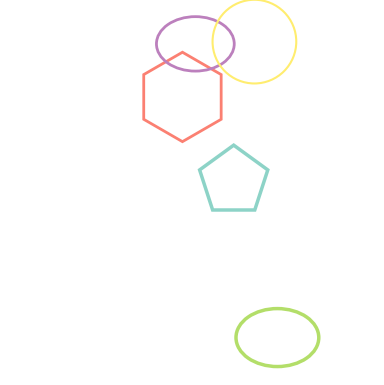[{"shape": "pentagon", "thickness": 2.5, "radius": 0.47, "center": [0.607, 0.53]}, {"shape": "hexagon", "thickness": 2, "radius": 0.58, "center": [0.474, 0.748]}, {"shape": "oval", "thickness": 2.5, "radius": 0.54, "center": [0.72, 0.123]}, {"shape": "oval", "thickness": 2, "radius": 0.51, "center": [0.507, 0.886]}, {"shape": "circle", "thickness": 1.5, "radius": 0.54, "center": [0.661, 0.892]}]